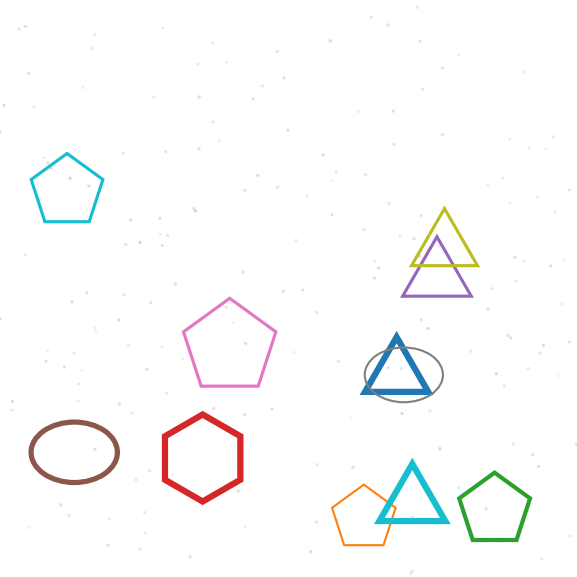[{"shape": "triangle", "thickness": 3, "radius": 0.32, "center": [0.687, 0.352]}, {"shape": "pentagon", "thickness": 1, "radius": 0.29, "center": [0.63, 0.102]}, {"shape": "pentagon", "thickness": 2, "radius": 0.32, "center": [0.856, 0.116]}, {"shape": "hexagon", "thickness": 3, "radius": 0.38, "center": [0.351, 0.206]}, {"shape": "triangle", "thickness": 1.5, "radius": 0.34, "center": [0.757, 0.521]}, {"shape": "oval", "thickness": 2.5, "radius": 0.37, "center": [0.129, 0.216]}, {"shape": "pentagon", "thickness": 1.5, "radius": 0.42, "center": [0.398, 0.399]}, {"shape": "oval", "thickness": 1, "radius": 0.34, "center": [0.699, 0.35]}, {"shape": "triangle", "thickness": 1.5, "radius": 0.33, "center": [0.77, 0.572]}, {"shape": "pentagon", "thickness": 1.5, "radius": 0.33, "center": [0.116, 0.668]}, {"shape": "triangle", "thickness": 3, "radius": 0.33, "center": [0.714, 0.13]}]